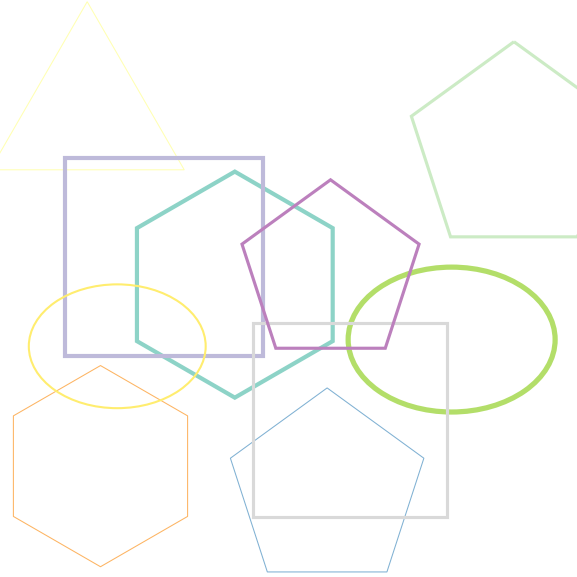[{"shape": "hexagon", "thickness": 2, "radius": 0.98, "center": [0.407, 0.506]}, {"shape": "triangle", "thickness": 0.5, "radius": 0.97, "center": [0.151, 0.802]}, {"shape": "square", "thickness": 2, "radius": 0.86, "center": [0.284, 0.555]}, {"shape": "pentagon", "thickness": 0.5, "radius": 0.88, "center": [0.566, 0.151]}, {"shape": "hexagon", "thickness": 0.5, "radius": 0.87, "center": [0.174, 0.192]}, {"shape": "oval", "thickness": 2.5, "radius": 0.9, "center": [0.782, 0.411]}, {"shape": "square", "thickness": 1.5, "radius": 0.84, "center": [0.606, 0.272]}, {"shape": "pentagon", "thickness": 1.5, "radius": 0.81, "center": [0.572, 0.527]}, {"shape": "pentagon", "thickness": 1.5, "radius": 0.93, "center": [0.89, 0.74]}, {"shape": "oval", "thickness": 1, "radius": 0.77, "center": [0.203, 0.4]}]